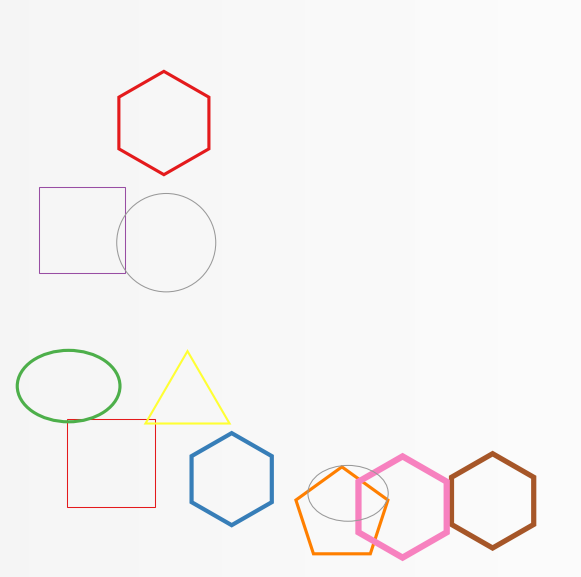[{"shape": "square", "thickness": 0.5, "radius": 0.38, "center": [0.191, 0.198]}, {"shape": "hexagon", "thickness": 1.5, "radius": 0.45, "center": [0.282, 0.786]}, {"shape": "hexagon", "thickness": 2, "radius": 0.4, "center": [0.399, 0.169]}, {"shape": "oval", "thickness": 1.5, "radius": 0.44, "center": [0.118, 0.331]}, {"shape": "square", "thickness": 0.5, "radius": 0.37, "center": [0.141, 0.601]}, {"shape": "pentagon", "thickness": 1.5, "radius": 0.42, "center": [0.588, 0.107]}, {"shape": "triangle", "thickness": 1, "radius": 0.42, "center": [0.323, 0.308]}, {"shape": "hexagon", "thickness": 2.5, "radius": 0.41, "center": [0.848, 0.132]}, {"shape": "hexagon", "thickness": 3, "radius": 0.44, "center": [0.693, 0.121]}, {"shape": "oval", "thickness": 0.5, "radius": 0.35, "center": [0.599, 0.145]}, {"shape": "circle", "thickness": 0.5, "radius": 0.43, "center": [0.286, 0.579]}]